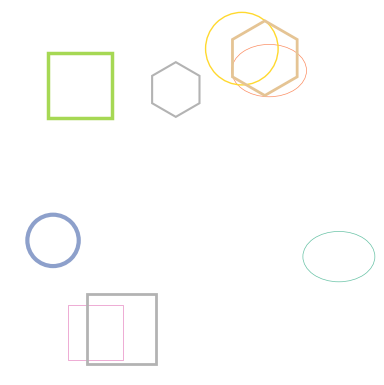[{"shape": "oval", "thickness": 0.5, "radius": 0.47, "center": [0.88, 0.333]}, {"shape": "oval", "thickness": 0.5, "radius": 0.49, "center": [0.699, 0.817]}, {"shape": "circle", "thickness": 3, "radius": 0.33, "center": [0.138, 0.376]}, {"shape": "square", "thickness": 0.5, "radius": 0.36, "center": [0.248, 0.137]}, {"shape": "square", "thickness": 2.5, "radius": 0.42, "center": [0.207, 0.778]}, {"shape": "circle", "thickness": 1, "radius": 0.47, "center": [0.628, 0.874]}, {"shape": "hexagon", "thickness": 2, "radius": 0.48, "center": [0.688, 0.849]}, {"shape": "square", "thickness": 2, "radius": 0.45, "center": [0.316, 0.146]}, {"shape": "hexagon", "thickness": 1.5, "radius": 0.36, "center": [0.457, 0.767]}]